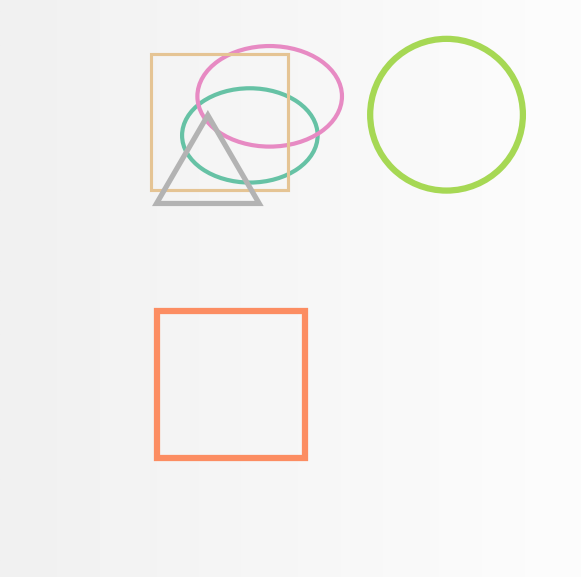[{"shape": "oval", "thickness": 2, "radius": 0.58, "center": [0.43, 0.765]}, {"shape": "square", "thickness": 3, "radius": 0.64, "center": [0.397, 0.333]}, {"shape": "oval", "thickness": 2, "radius": 0.62, "center": [0.464, 0.832]}, {"shape": "circle", "thickness": 3, "radius": 0.66, "center": [0.768, 0.8]}, {"shape": "square", "thickness": 1.5, "radius": 0.59, "center": [0.378, 0.788]}, {"shape": "triangle", "thickness": 2.5, "radius": 0.51, "center": [0.358, 0.698]}]